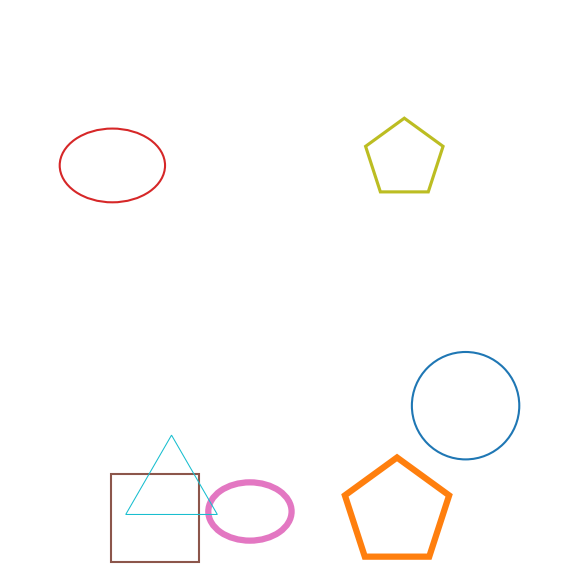[{"shape": "circle", "thickness": 1, "radius": 0.46, "center": [0.806, 0.297]}, {"shape": "pentagon", "thickness": 3, "radius": 0.47, "center": [0.687, 0.112]}, {"shape": "oval", "thickness": 1, "radius": 0.46, "center": [0.195, 0.713]}, {"shape": "square", "thickness": 1, "radius": 0.38, "center": [0.268, 0.103]}, {"shape": "oval", "thickness": 3, "radius": 0.36, "center": [0.433, 0.113]}, {"shape": "pentagon", "thickness": 1.5, "radius": 0.35, "center": [0.7, 0.724]}, {"shape": "triangle", "thickness": 0.5, "radius": 0.46, "center": [0.297, 0.154]}]